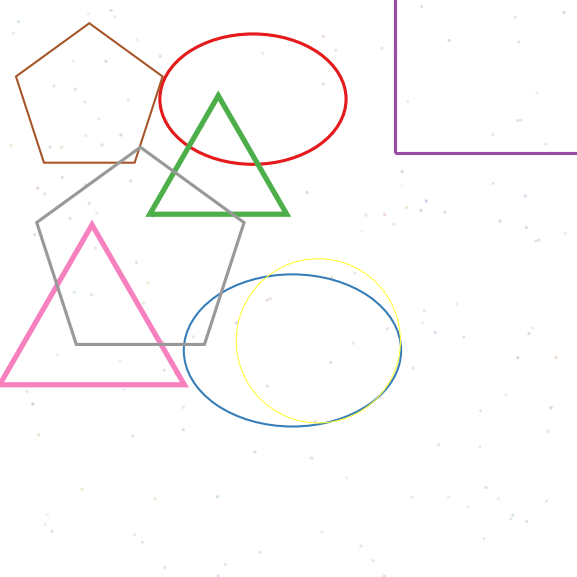[{"shape": "oval", "thickness": 1.5, "radius": 0.81, "center": [0.438, 0.827]}, {"shape": "oval", "thickness": 1, "radius": 0.94, "center": [0.506, 0.392]}, {"shape": "triangle", "thickness": 2.5, "radius": 0.68, "center": [0.378, 0.697]}, {"shape": "square", "thickness": 1.5, "radius": 0.82, "center": [0.849, 0.899]}, {"shape": "circle", "thickness": 0.5, "radius": 0.71, "center": [0.551, 0.409]}, {"shape": "pentagon", "thickness": 1, "radius": 0.67, "center": [0.155, 0.825]}, {"shape": "triangle", "thickness": 2.5, "radius": 0.92, "center": [0.159, 0.425]}, {"shape": "pentagon", "thickness": 1.5, "radius": 0.94, "center": [0.243, 0.555]}]